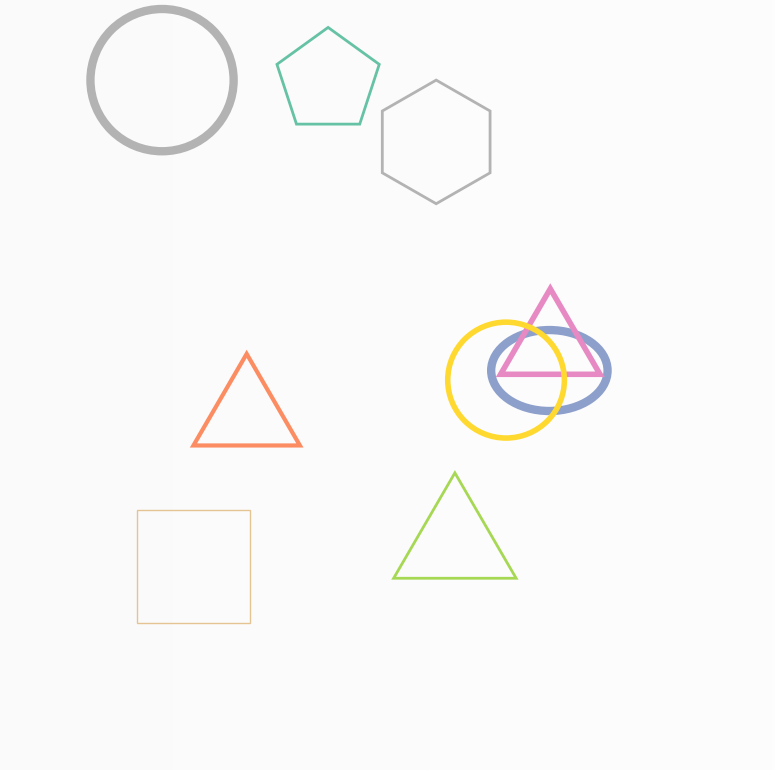[{"shape": "pentagon", "thickness": 1, "radius": 0.35, "center": [0.423, 0.895]}, {"shape": "triangle", "thickness": 1.5, "radius": 0.4, "center": [0.318, 0.461]}, {"shape": "oval", "thickness": 3, "radius": 0.38, "center": [0.709, 0.519]}, {"shape": "triangle", "thickness": 2, "radius": 0.37, "center": [0.71, 0.551]}, {"shape": "triangle", "thickness": 1, "radius": 0.46, "center": [0.587, 0.295]}, {"shape": "circle", "thickness": 2, "radius": 0.38, "center": [0.653, 0.506]}, {"shape": "square", "thickness": 0.5, "radius": 0.37, "center": [0.249, 0.264]}, {"shape": "hexagon", "thickness": 1, "radius": 0.4, "center": [0.563, 0.816]}, {"shape": "circle", "thickness": 3, "radius": 0.46, "center": [0.209, 0.896]}]